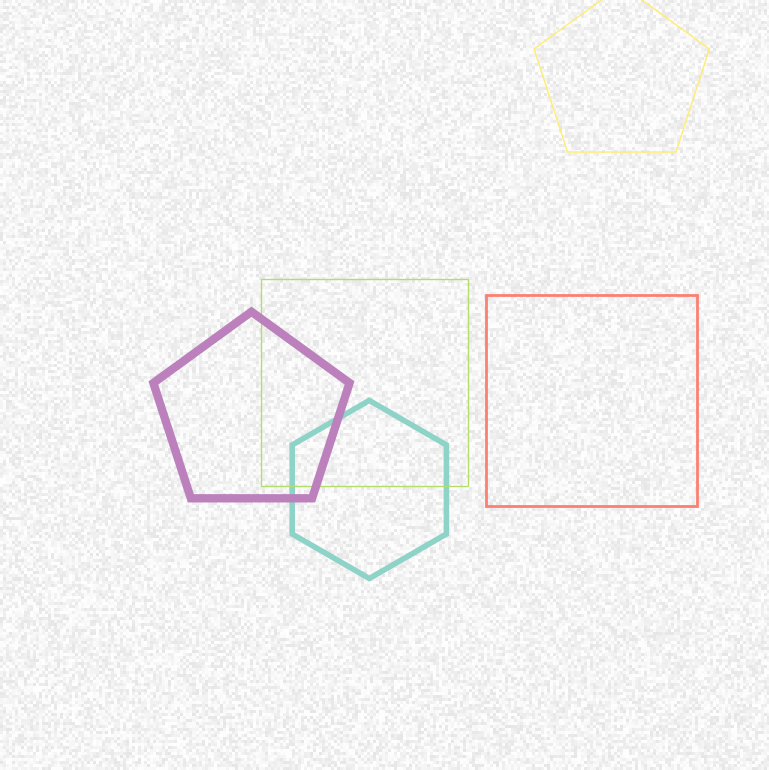[{"shape": "hexagon", "thickness": 2, "radius": 0.58, "center": [0.48, 0.364]}, {"shape": "square", "thickness": 1, "radius": 0.69, "center": [0.768, 0.48]}, {"shape": "square", "thickness": 0.5, "radius": 0.67, "center": [0.473, 0.504]}, {"shape": "pentagon", "thickness": 3, "radius": 0.67, "center": [0.327, 0.461]}, {"shape": "pentagon", "thickness": 0.5, "radius": 0.6, "center": [0.807, 0.899]}]